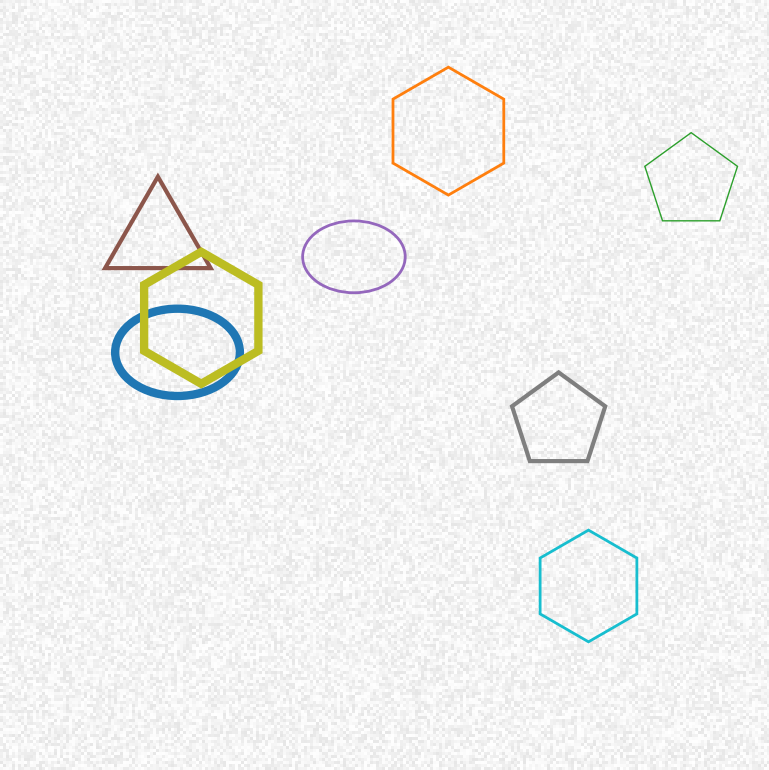[{"shape": "oval", "thickness": 3, "radius": 0.4, "center": [0.231, 0.542]}, {"shape": "hexagon", "thickness": 1, "radius": 0.42, "center": [0.582, 0.83]}, {"shape": "pentagon", "thickness": 0.5, "radius": 0.32, "center": [0.898, 0.764]}, {"shape": "oval", "thickness": 1, "radius": 0.33, "center": [0.46, 0.666]}, {"shape": "triangle", "thickness": 1.5, "radius": 0.4, "center": [0.205, 0.691]}, {"shape": "pentagon", "thickness": 1.5, "radius": 0.32, "center": [0.726, 0.453]}, {"shape": "hexagon", "thickness": 3, "radius": 0.43, "center": [0.261, 0.587]}, {"shape": "hexagon", "thickness": 1, "radius": 0.36, "center": [0.764, 0.239]}]